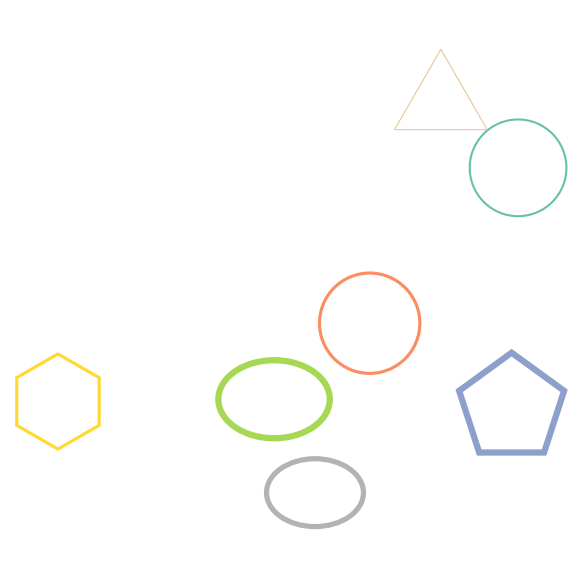[{"shape": "circle", "thickness": 1, "radius": 0.42, "center": [0.897, 0.709]}, {"shape": "circle", "thickness": 1.5, "radius": 0.43, "center": [0.64, 0.439]}, {"shape": "pentagon", "thickness": 3, "radius": 0.48, "center": [0.886, 0.293]}, {"shape": "oval", "thickness": 3, "radius": 0.48, "center": [0.475, 0.308]}, {"shape": "hexagon", "thickness": 1.5, "radius": 0.41, "center": [0.1, 0.304]}, {"shape": "triangle", "thickness": 0.5, "radius": 0.46, "center": [0.763, 0.821]}, {"shape": "oval", "thickness": 2.5, "radius": 0.42, "center": [0.545, 0.146]}]